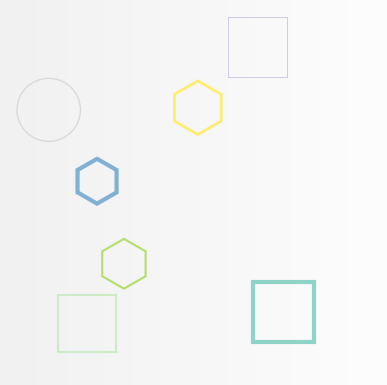[{"shape": "square", "thickness": 3, "radius": 0.39, "center": [0.732, 0.189]}, {"shape": "square", "thickness": 0.5, "radius": 0.39, "center": [0.665, 0.878]}, {"shape": "hexagon", "thickness": 3, "radius": 0.29, "center": [0.25, 0.529]}, {"shape": "hexagon", "thickness": 1.5, "radius": 0.32, "center": [0.32, 0.315]}, {"shape": "circle", "thickness": 1, "radius": 0.41, "center": [0.126, 0.715]}, {"shape": "square", "thickness": 1.5, "radius": 0.37, "center": [0.225, 0.16]}, {"shape": "hexagon", "thickness": 2, "radius": 0.35, "center": [0.51, 0.72]}]